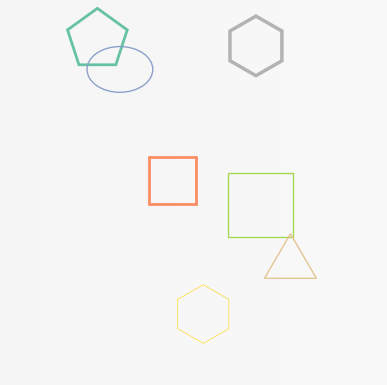[{"shape": "pentagon", "thickness": 2, "radius": 0.4, "center": [0.251, 0.897]}, {"shape": "square", "thickness": 2, "radius": 0.31, "center": [0.445, 0.532]}, {"shape": "oval", "thickness": 1, "radius": 0.42, "center": [0.309, 0.82]}, {"shape": "square", "thickness": 1, "radius": 0.42, "center": [0.671, 0.467]}, {"shape": "hexagon", "thickness": 0.5, "radius": 0.38, "center": [0.525, 0.184]}, {"shape": "triangle", "thickness": 1, "radius": 0.39, "center": [0.749, 0.316]}, {"shape": "hexagon", "thickness": 2.5, "radius": 0.39, "center": [0.66, 0.881]}]